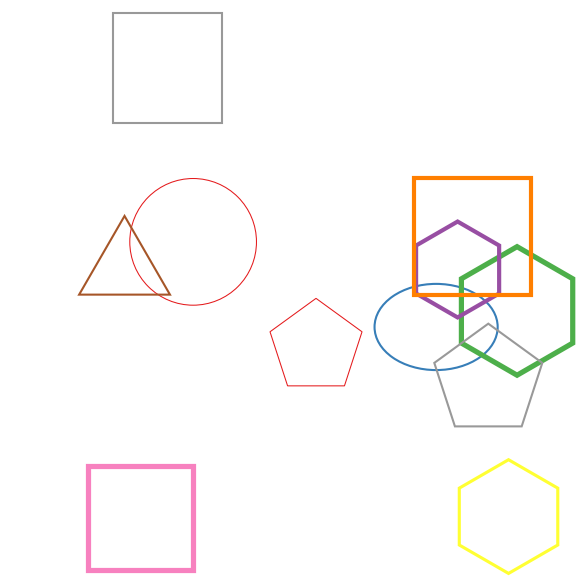[{"shape": "circle", "thickness": 0.5, "radius": 0.55, "center": [0.334, 0.58]}, {"shape": "pentagon", "thickness": 0.5, "radius": 0.42, "center": [0.547, 0.399]}, {"shape": "oval", "thickness": 1, "radius": 0.53, "center": [0.755, 0.433]}, {"shape": "hexagon", "thickness": 2.5, "radius": 0.56, "center": [0.895, 0.461]}, {"shape": "hexagon", "thickness": 2, "radius": 0.42, "center": [0.792, 0.532]}, {"shape": "square", "thickness": 2, "radius": 0.51, "center": [0.817, 0.589]}, {"shape": "hexagon", "thickness": 1.5, "radius": 0.49, "center": [0.881, 0.105]}, {"shape": "triangle", "thickness": 1, "radius": 0.45, "center": [0.216, 0.534]}, {"shape": "square", "thickness": 2.5, "radius": 0.45, "center": [0.243, 0.102]}, {"shape": "square", "thickness": 1, "radius": 0.47, "center": [0.29, 0.882]}, {"shape": "pentagon", "thickness": 1, "radius": 0.49, "center": [0.846, 0.34]}]